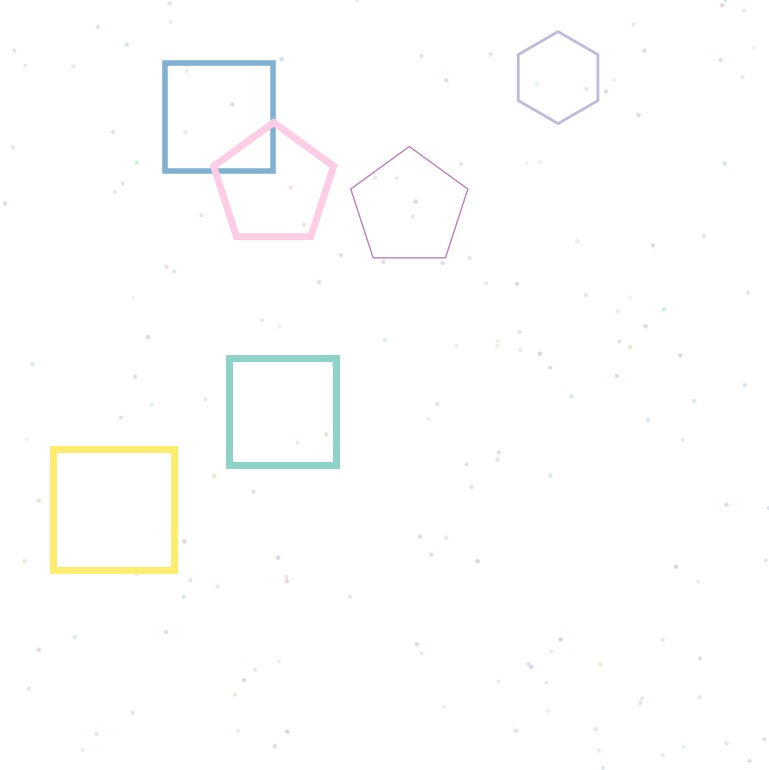[{"shape": "square", "thickness": 2.5, "radius": 0.35, "center": [0.367, 0.465]}, {"shape": "hexagon", "thickness": 1, "radius": 0.3, "center": [0.725, 0.899]}, {"shape": "square", "thickness": 2, "radius": 0.35, "center": [0.285, 0.849]}, {"shape": "pentagon", "thickness": 2.5, "radius": 0.41, "center": [0.355, 0.759]}, {"shape": "pentagon", "thickness": 0.5, "radius": 0.4, "center": [0.532, 0.73]}, {"shape": "square", "thickness": 2.5, "radius": 0.39, "center": [0.147, 0.338]}]